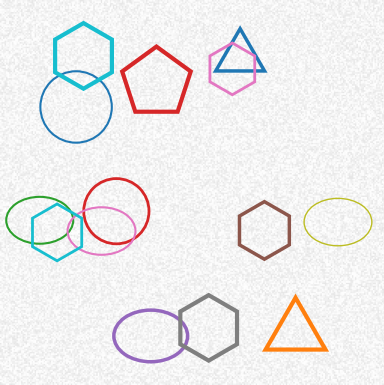[{"shape": "circle", "thickness": 1.5, "radius": 0.46, "center": [0.198, 0.722]}, {"shape": "triangle", "thickness": 2.5, "radius": 0.37, "center": [0.624, 0.852]}, {"shape": "triangle", "thickness": 3, "radius": 0.45, "center": [0.768, 0.137]}, {"shape": "oval", "thickness": 1.5, "radius": 0.44, "center": [0.103, 0.428]}, {"shape": "circle", "thickness": 2, "radius": 0.42, "center": [0.302, 0.451]}, {"shape": "pentagon", "thickness": 3, "radius": 0.47, "center": [0.406, 0.785]}, {"shape": "oval", "thickness": 2.5, "radius": 0.48, "center": [0.392, 0.127]}, {"shape": "hexagon", "thickness": 2.5, "radius": 0.37, "center": [0.687, 0.401]}, {"shape": "oval", "thickness": 1.5, "radius": 0.44, "center": [0.264, 0.4]}, {"shape": "hexagon", "thickness": 2, "radius": 0.34, "center": [0.603, 0.821]}, {"shape": "hexagon", "thickness": 3, "radius": 0.42, "center": [0.542, 0.148]}, {"shape": "oval", "thickness": 1, "radius": 0.44, "center": [0.878, 0.423]}, {"shape": "hexagon", "thickness": 2, "radius": 0.37, "center": [0.148, 0.396]}, {"shape": "hexagon", "thickness": 3, "radius": 0.43, "center": [0.217, 0.855]}]